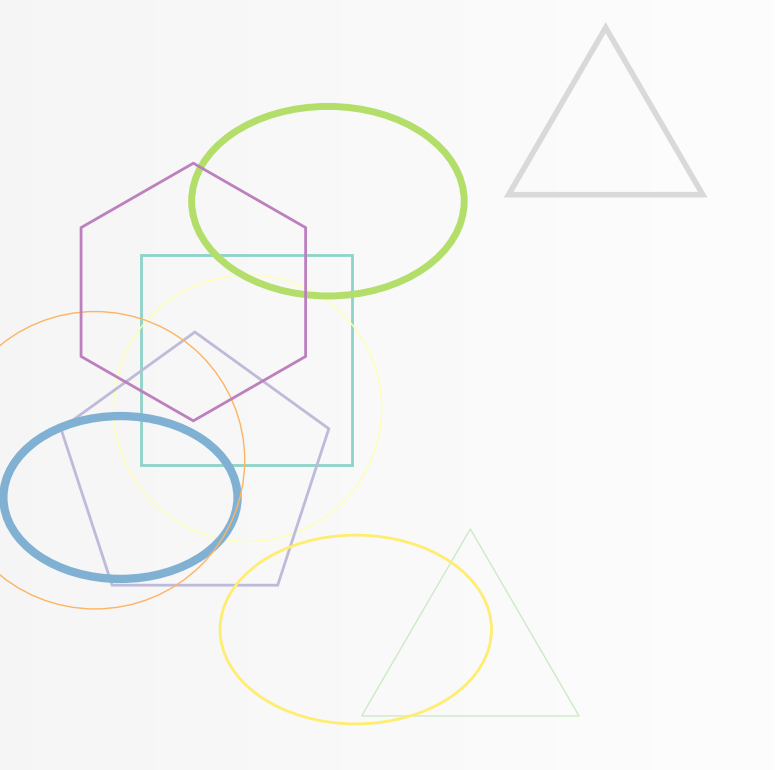[{"shape": "square", "thickness": 1, "radius": 0.68, "center": [0.318, 0.532]}, {"shape": "circle", "thickness": 0.5, "radius": 0.87, "center": [0.32, 0.47]}, {"shape": "pentagon", "thickness": 1, "radius": 0.91, "center": [0.251, 0.387]}, {"shape": "oval", "thickness": 3, "radius": 0.76, "center": [0.155, 0.354]}, {"shape": "circle", "thickness": 0.5, "radius": 0.97, "center": [0.123, 0.402]}, {"shape": "oval", "thickness": 2.5, "radius": 0.88, "center": [0.423, 0.739]}, {"shape": "triangle", "thickness": 2, "radius": 0.72, "center": [0.781, 0.819]}, {"shape": "hexagon", "thickness": 1, "radius": 0.84, "center": [0.249, 0.621]}, {"shape": "triangle", "thickness": 0.5, "radius": 0.81, "center": [0.607, 0.151]}, {"shape": "oval", "thickness": 1, "radius": 0.88, "center": [0.459, 0.182]}]